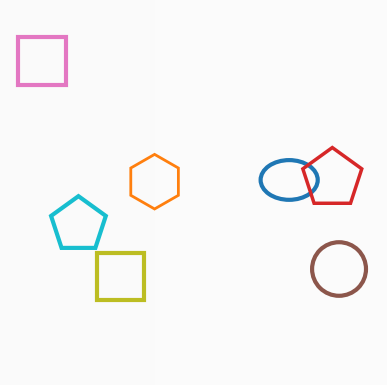[{"shape": "oval", "thickness": 3, "radius": 0.37, "center": [0.746, 0.533]}, {"shape": "hexagon", "thickness": 2, "radius": 0.35, "center": [0.399, 0.528]}, {"shape": "pentagon", "thickness": 2.5, "radius": 0.4, "center": [0.858, 0.537]}, {"shape": "circle", "thickness": 3, "radius": 0.35, "center": [0.875, 0.301]}, {"shape": "square", "thickness": 3, "radius": 0.31, "center": [0.108, 0.841]}, {"shape": "square", "thickness": 3, "radius": 0.3, "center": [0.312, 0.282]}, {"shape": "pentagon", "thickness": 3, "radius": 0.37, "center": [0.202, 0.416]}]